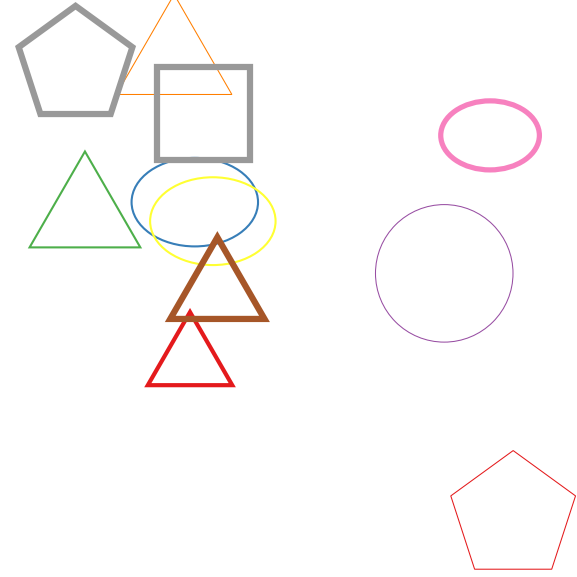[{"shape": "triangle", "thickness": 2, "radius": 0.42, "center": [0.329, 0.374]}, {"shape": "pentagon", "thickness": 0.5, "radius": 0.57, "center": [0.889, 0.105]}, {"shape": "oval", "thickness": 1, "radius": 0.55, "center": [0.337, 0.649]}, {"shape": "triangle", "thickness": 1, "radius": 0.55, "center": [0.147, 0.626]}, {"shape": "circle", "thickness": 0.5, "radius": 0.6, "center": [0.769, 0.526]}, {"shape": "triangle", "thickness": 0.5, "radius": 0.58, "center": [0.302, 0.893]}, {"shape": "oval", "thickness": 1, "radius": 0.54, "center": [0.369, 0.616]}, {"shape": "triangle", "thickness": 3, "radius": 0.47, "center": [0.376, 0.494]}, {"shape": "oval", "thickness": 2.5, "radius": 0.43, "center": [0.849, 0.765]}, {"shape": "square", "thickness": 3, "radius": 0.4, "center": [0.353, 0.802]}, {"shape": "pentagon", "thickness": 3, "radius": 0.52, "center": [0.131, 0.885]}]